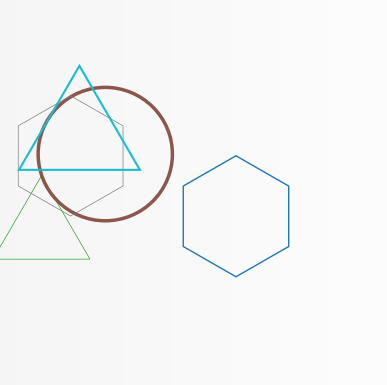[{"shape": "hexagon", "thickness": 1, "radius": 0.79, "center": [0.609, 0.438]}, {"shape": "triangle", "thickness": 0.5, "radius": 0.72, "center": [0.107, 0.399]}, {"shape": "circle", "thickness": 2.5, "radius": 0.87, "center": [0.272, 0.6]}, {"shape": "hexagon", "thickness": 0.5, "radius": 0.78, "center": [0.182, 0.595]}, {"shape": "triangle", "thickness": 1.5, "radius": 0.9, "center": [0.205, 0.649]}]